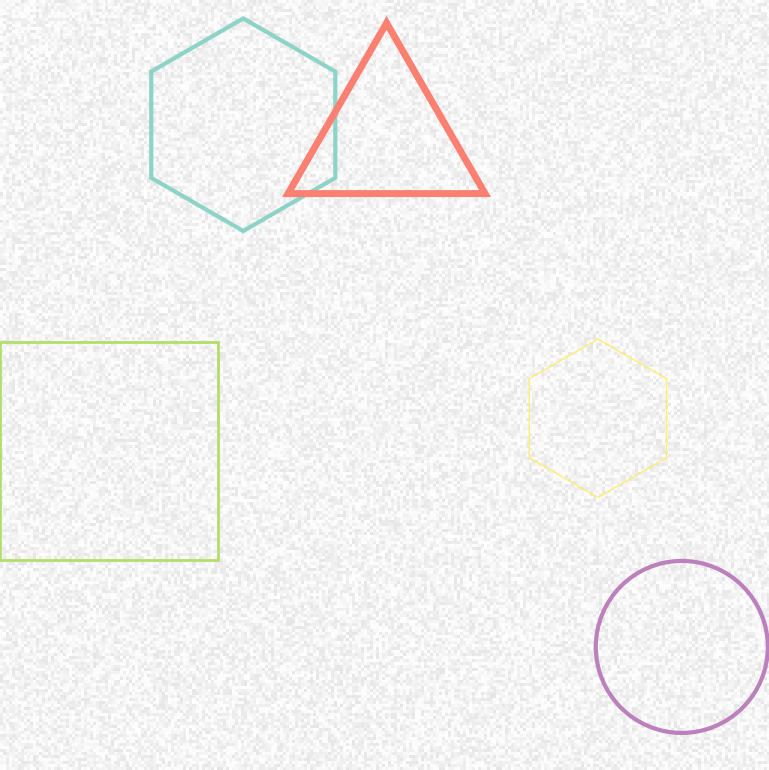[{"shape": "hexagon", "thickness": 1.5, "radius": 0.69, "center": [0.316, 0.838]}, {"shape": "triangle", "thickness": 2.5, "radius": 0.74, "center": [0.502, 0.822]}, {"shape": "square", "thickness": 1, "radius": 0.71, "center": [0.141, 0.414]}, {"shape": "circle", "thickness": 1.5, "radius": 0.56, "center": [0.885, 0.16]}, {"shape": "hexagon", "thickness": 0.5, "radius": 0.51, "center": [0.777, 0.457]}]